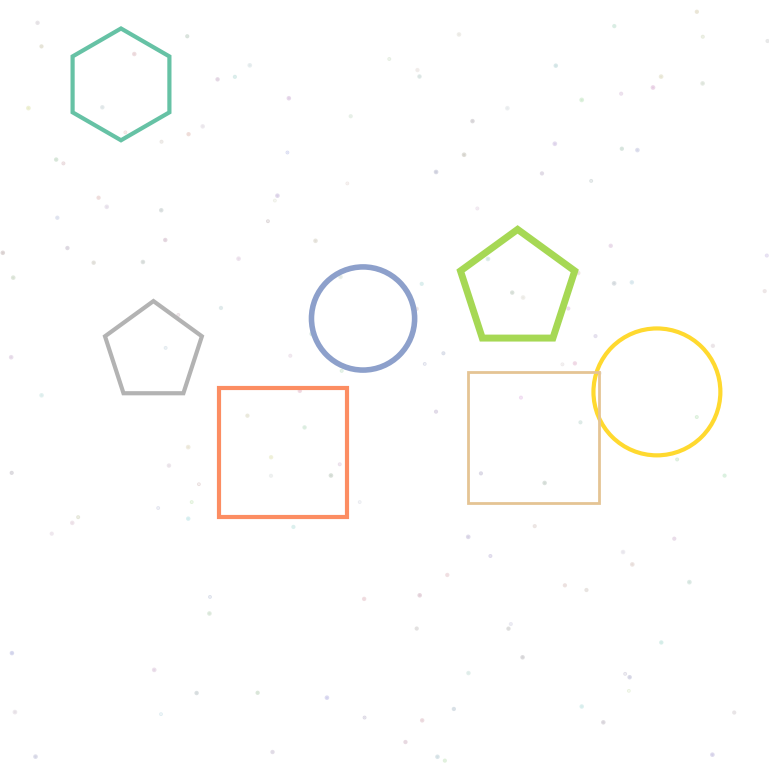[{"shape": "hexagon", "thickness": 1.5, "radius": 0.36, "center": [0.157, 0.89]}, {"shape": "square", "thickness": 1.5, "radius": 0.42, "center": [0.367, 0.412]}, {"shape": "circle", "thickness": 2, "radius": 0.33, "center": [0.471, 0.586]}, {"shape": "pentagon", "thickness": 2.5, "radius": 0.39, "center": [0.672, 0.624]}, {"shape": "circle", "thickness": 1.5, "radius": 0.41, "center": [0.853, 0.491]}, {"shape": "square", "thickness": 1, "radius": 0.42, "center": [0.693, 0.432]}, {"shape": "pentagon", "thickness": 1.5, "radius": 0.33, "center": [0.199, 0.543]}]